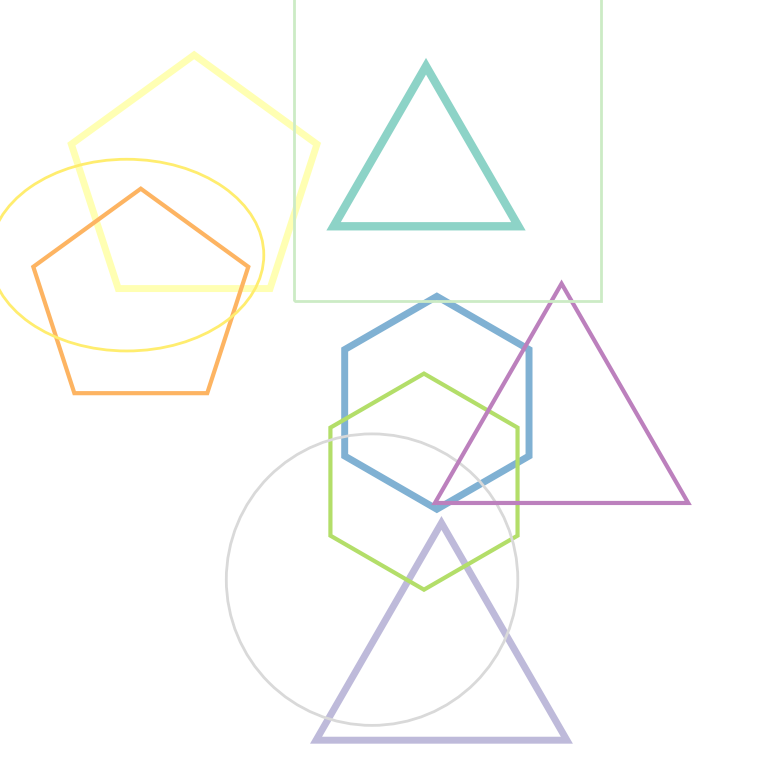[{"shape": "triangle", "thickness": 3, "radius": 0.69, "center": [0.553, 0.775]}, {"shape": "pentagon", "thickness": 2.5, "radius": 0.84, "center": [0.252, 0.761]}, {"shape": "triangle", "thickness": 2.5, "radius": 0.94, "center": [0.573, 0.133]}, {"shape": "hexagon", "thickness": 2.5, "radius": 0.69, "center": [0.567, 0.477]}, {"shape": "pentagon", "thickness": 1.5, "radius": 0.73, "center": [0.183, 0.608]}, {"shape": "hexagon", "thickness": 1.5, "radius": 0.7, "center": [0.551, 0.374]}, {"shape": "circle", "thickness": 1, "radius": 0.95, "center": [0.483, 0.247]}, {"shape": "triangle", "thickness": 1.5, "radius": 0.95, "center": [0.729, 0.442]}, {"shape": "square", "thickness": 1, "radius": 1.0, "center": [0.581, 0.808]}, {"shape": "oval", "thickness": 1, "radius": 0.89, "center": [0.165, 0.669]}]